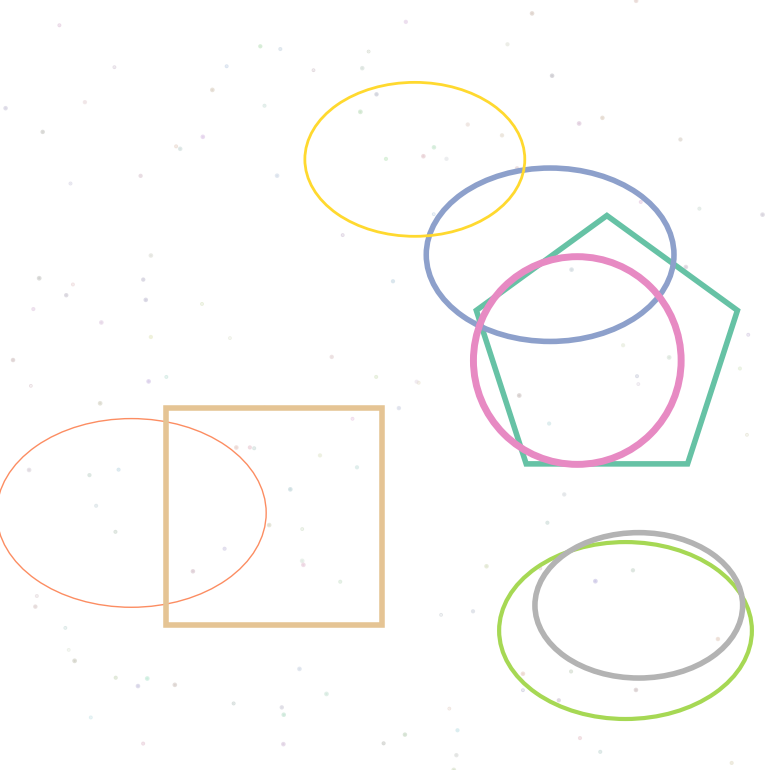[{"shape": "pentagon", "thickness": 2, "radius": 0.89, "center": [0.788, 0.542]}, {"shape": "oval", "thickness": 0.5, "radius": 0.88, "center": [0.171, 0.334]}, {"shape": "oval", "thickness": 2, "radius": 0.8, "center": [0.714, 0.669]}, {"shape": "circle", "thickness": 2.5, "radius": 0.67, "center": [0.75, 0.532]}, {"shape": "oval", "thickness": 1.5, "radius": 0.82, "center": [0.812, 0.181]}, {"shape": "oval", "thickness": 1, "radius": 0.71, "center": [0.539, 0.793]}, {"shape": "square", "thickness": 2, "radius": 0.7, "center": [0.356, 0.329]}, {"shape": "oval", "thickness": 2, "radius": 0.67, "center": [0.83, 0.214]}]